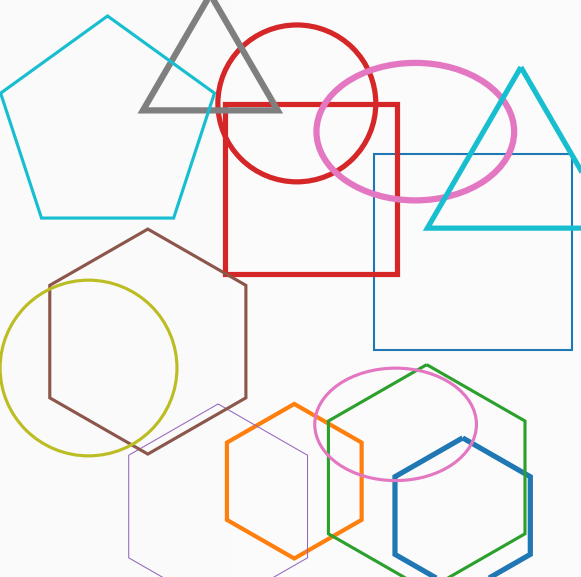[{"shape": "square", "thickness": 1, "radius": 0.85, "center": [0.814, 0.562]}, {"shape": "hexagon", "thickness": 2.5, "radius": 0.67, "center": [0.796, 0.106]}, {"shape": "hexagon", "thickness": 2, "radius": 0.67, "center": [0.506, 0.166]}, {"shape": "hexagon", "thickness": 1.5, "radius": 0.98, "center": [0.734, 0.172]}, {"shape": "circle", "thickness": 2.5, "radius": 0.68, "center": [0.511, 0.82]}, {"shape": "square", "thickness": 2.5, "radius": 0.74, "center": [0.536, 0.672]}, {"shape": "hexagon", "thickness": 0.5, "radius": 0.89, "center": [0.375, 0.122]}, {"shape": "hexagon", "thickness": 1.5, "radius": 0.97, "center": [0.254, 0.408]}, {"shape": "oval", "thickness": 3, "radius": 0.85, "center": [0.715, 0.771]}, {"shape": "oval", "thickness": 1.5, "radius": 0.7, "center": [0.681, 0.264]}, {"shape": "triangle", "thickness": 3, "radius": 0.67, "center": [0.362, 0.875]}, {"shape": "circle", "thickness": 1.5, "radius": 0.76, "center": [0.152, 0.362]}, {"shape": "triangle", "thickness": 2.5, "radius": 0.93, "center": [0.896, 0.697]}, {"shape": "pentagon", "thickness": 1.5, "radius": 0.97, "center": [0.185, 0.778]}]